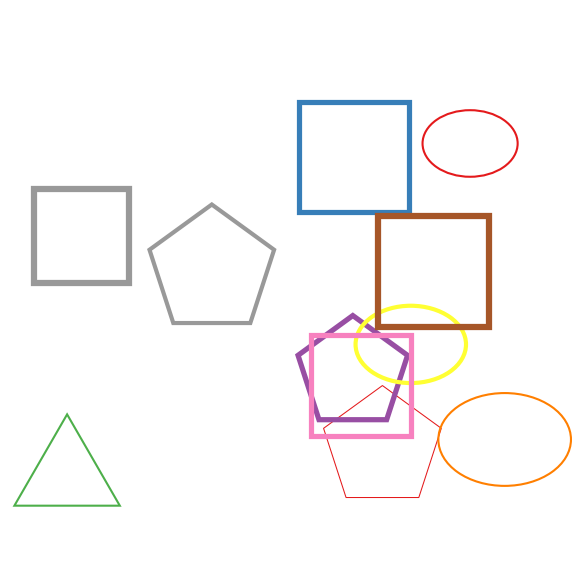[{"shape": "pentagon", "thickness": 0.5, "radius": 0.54, "center": [0.662, 0.224]}, {"shape": "oval", "thickness": 1, "radius": 0.41, "center": [0.814, 0.751]}, {"shape": "square", "thickness": 2.5, "radius": 0.48, "center": [0.613, 0.727]}, {"shape": "triangle", "thickness": 1, "radius": 0.53, "center": [0.116, 0.176]}, {"shape": "pentagon", "thickness": 2.5, "radius": 0.5, "center": [0.611, 0.353]}, {"shape": "oval", "thickness": 1, "radius": 0.57, "center": [0.874, 0.238]}, {"shape": "oval", "thickness": 2, "radius": 0.48, "center": [0.711, 0.403]}, {"shape": "square", "thickness": 3, "radius": 0.48, "center": [0.75, 0.528]}, {"shape": "square", "thickness": 2.5, "radius": 0.44, "center": [0.625, 0.331]}, {"shape": "square", "thickness": 3, "radius": 0.41, "center": [0.141, 0.59]}, {"shape": "pentagon", "thickness": 2, "radius": 0.57, "center": [0.367, 0.532]}]